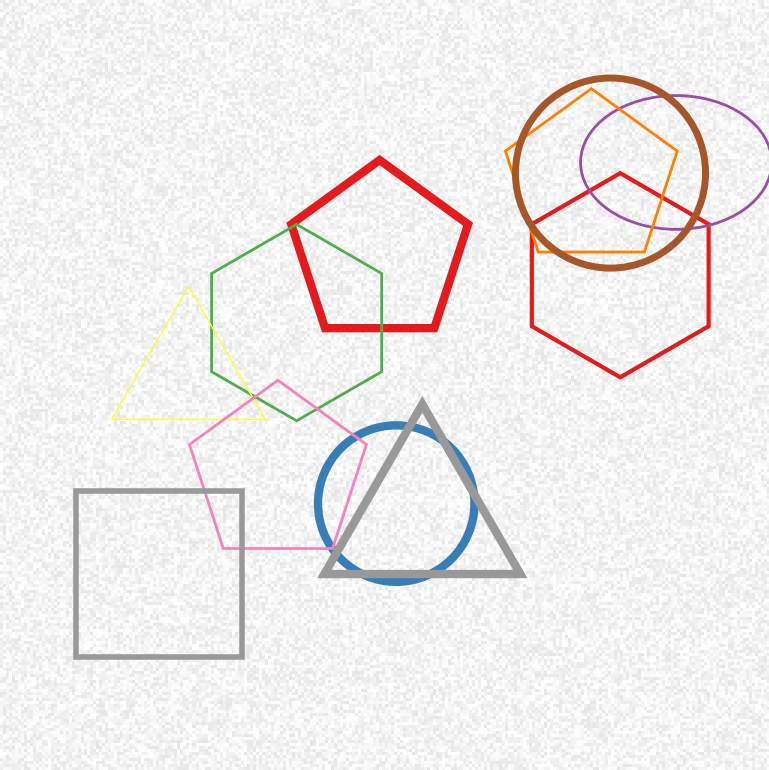[{"shape": "pentagon", "thickness": 3, "radius": 0.6, "center": [0.493, 0.671]}, {"shape": "hexagon", "thickness": 1.5, "radius": 0.66, "center": [0.806, 0.643]}, {"shape": "circle", "thickness": 3, "radius": 0.51, "center": [0.515, 0.346]}, {"shape": "hexagon", "thickness": 1, "radius": 0.64, "center": [0.385, 0.581]}, {"shape": "oval", "thickness": 1, "radius": 0.62, "center": [0.878, 0.789]}, {"shape": "pentagon", "thickness": 1, "radius": 0.59, "center": [0.768, 0.768]}, {"shape": "triangle", "thickness": 0.5, "radius": 0.58, "center": [0.245, 0.513]}, {"shape": "circle", "thickness": 2.5, "radius": 0.62, "center": [0.793, 0.775]}, {"shape": "pentagon", "thickness": 1, "radius": 0.6, "center": [0.361, 0.385]}, {"shape": "square", "thickness": 2, "radius": 0.54, "center": [0.206, 0.255]}, {"shape": "triangle", "thickness": 3, "radius": 0.73, "center": [0.548, 0.328]}]